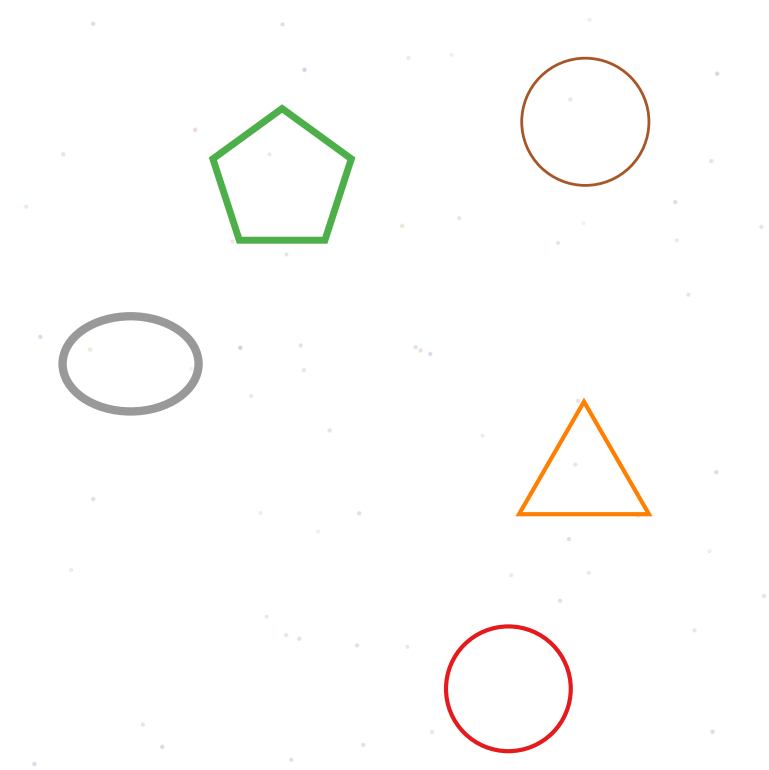[{"shape": "circle", "thickness": 1.5, "radius": 0.41, "center": [0.66, 0.105]}, {"shape": "pentagon", "thickness": 2.5, "radius": 0.47, "center": [0.366, 0.764]}, {"shape": "triangle", "thickness": 1.5, "radius": 0.49, "center": [0.758, 0.381]}, {"shape": "circle", "thickness": 1, "radius": 0.41, "center": [0.76, 0.842]}, {"shape": "oval", "thickness": 3, "radius": 0.44, "center": [0.17, 0.527]}]